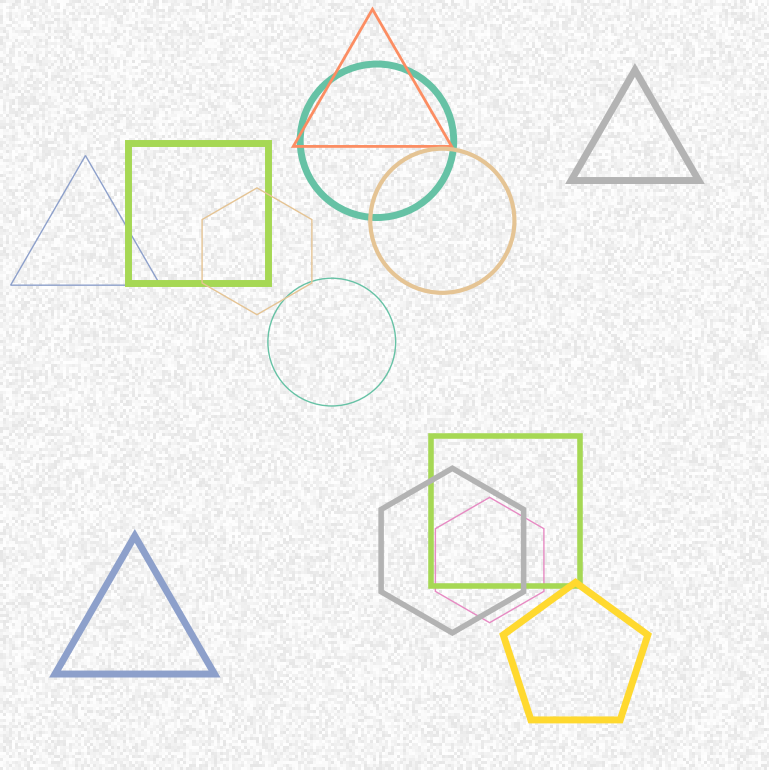[{"shape": "circle", "thickness": 0.5, "radius": 0.41, "center": [0.431, 0.556]}, {"shape": "circle", "thickness": 2.5, "radius": 0.5, "center": [0.49, 0.817]}, {"shape": "triangle", "thickness": 1, "radius": 0.59, "center": [0.484, 0.869]}, {"shape": "triangle", "thickness": 0.5, "radius": 0.56, "center": [0.111, 0.686]}, {"shape": "triangle", "thickness": 2.5, "radius": 0.6, "center": [0.175, 0.184]}, {"shape": "hexagon", "thickness": 0.5, "radius": 0.41, "center": [0.636, 0.273]}, {"shape": "square", "thickness": 2.5, "radius": 0.45, "center": [0.257, 0.723]}, {"shape": "square", "thickness": 2, "radius": 0.49, "center": [0.656, 0.337]}, {"shape": "pentagon", "thickness": 2.5, "radius": 0.49, "center": [0.747, 0.145]}, {"shape": "circle", "thickness": 1.5, "radius": 0.47, "center": [0.574, 0.713]}, {"shape": "hexagon", "thickness": 0.5, "radius": 0.41, "center": [0.334, 0.674]}, {"shape": "hexagon", "thickness": 2, "radius": 0.53, "center": [0.587, 0.285]}, {"shape": "triangle", "thickness": 2.5, "radius": 0.48, "center": [0.825, 0.813]}]